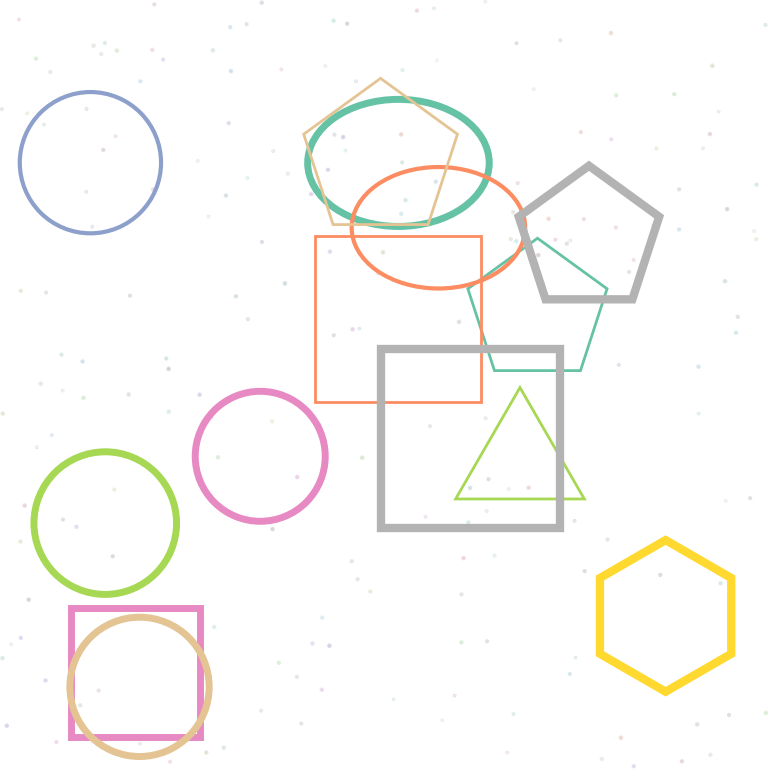[{"shape": "pentagon", "thickness": 1, "radius": 0.48, "center": [0.698, 0.596]}, {"shape": "oval", "thickness": 2.5, "radius": 0.59, "center": [0.517, 0.788]}, {"shape": "square", "thickness": 1, "radius": 0.54, "center": [0.516, 0.586]}, {"shape": "oval", "thickness": 1.5, "radius": 0.56, "center": [0.569, 0.704]}, {"shape": "circle", "thickness": 1.5, "radius": 0.46, "center": [0.117, 0.789]}, {"shape": "square", "thickness": 2.5, "radius": 0.42, "center": [0.176, 0.126]}, {"shape": "circle", "thickness": 2.5, "radius": 0.42, "center": [0.338, 0.407]}, {"shape": "triangle", "thickness": 1, "radius": 0.48, "center": [0.675, 0.4]}, {"shape": "circle", "thickness": 2.5, "radius": 0.46, "center": [0.137, 0.321]}, {"shape": "hexagon", "thickness": 3, "radius": 0.49, "center": [0.864, 0.2]}, {"shape": "circle", "thickness": 2.5, "radius": 0.45, "center": [0.181, 0.108]}, {"shape": "pentagon", "thickness": 1, "radius": 0.52, "center": [0.494, 0.793]}, {"shape": "pentagon", "thickness": 3, "radius": 0.48, "center": [0.765, 0.689]}, {"shape": "square", "thickness": 3, "radius": 0.58, "center": [0.611, 0.43]}]